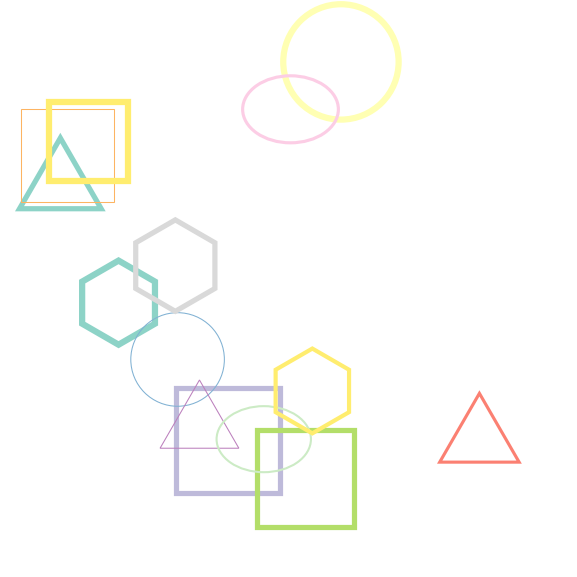[{"shape": "hexagon", "thickness": 3, "radius": 0.36, "center": [0.205, 0.475]}, {"shape": "triangle", "thickness": 2.5, "radius": 0.41, "center": [0.104, 0.679]}, {"shape": "circle", "thickness": 3, "radius": 0.5, "center": [0.59, 0.892]}, {"shape": "square", "thickness": 2.5, "radius": 0.45, "center": [0.395, 0.236]}, {"shape": "triangle", "thickness": 1.5, "radius": 0.4, "center": [0.83, 0.239]}, {"shape": "circle", "thickness": 0.5, "radius": 0.41, "center": [0.308, 0.377]}, {"shape": "square", "thickness": 0.5, "radius": 0.4, "center": [0.117, 0.73]}, {"shape": "square", "thickness": 2.5, "radius": 0.42, "center": [0.529, 0.171]}, {"shape": "oval", "thickness": 1.5, "radius": 0.41, "center": [0.503, 0.81]}, {"shape": "hexagon", "thickness": 2.5, "radius": 0.4, "center": [0.304, 0.539]}, {"shape": "triangle", "thickness": 0.5, "radius": 0.39, "center": [0.345, 0.262]}, {"shape": "oval", "thickness": 1, "radius": 0.41, "center": [0.457, 0.239]}, {"shape": "square", "thickness": 3, "radius": 0.34, "center": [0.153, 0.754]}, {"shape": "hexagon", "thickness": 2, "radius": 0.37, "center": [0.541, 0.322]}]